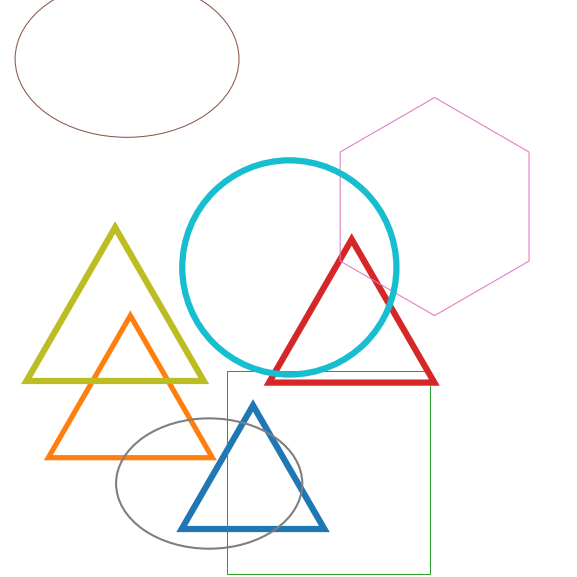[{"shape": "triangle", "thickness": 3, "radius": 0.71, "center": [0.438, 0.154]}, {"shape": "triangle", "thickness": 2.5, "radius": 0.82, "center": [0.226, 0.289]}, {"shape": "square", "thickness": 0.5, "radius": 0.88, "center": [0.569, 0.18]}, {"shape": "triangle", "thickness": 3, "radius": 0.83, "center": [0.609, 0.419]}, {"shape": "oval", "thickness": 0.5, "radius": 0.97, "center": [0.22, 0.897]}, {"shape": "hexagon", "thickness": 0.5, "radius": 0.94, "center": [0.753, 0.641]}, {"shape": "oval", "thickness": 1, "radius": 0.81, "center": [0.362, 0.162]}, {"shape": "triangle", "thickness": 3, "radius": 0.89, "center": [0.199, 0.428]}, {"shape": "circle", "thickness": 3, "radius": 0.93, "center": [0.501, 0.536]}]